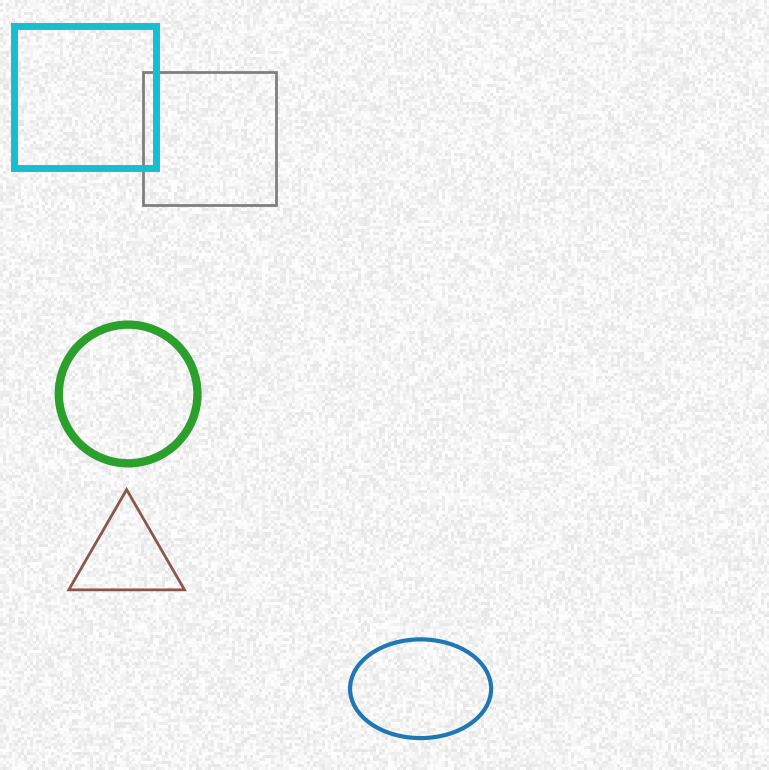[{"shape": "oval", "thickness": 1.5, "radius": 0.46, "center": [0.546, 0.106]}, {"shape": "circle", "thickness": 3, "radius": 0.45, "center": [0.166, 0.488]}, {"shape": "triangle", "thickness": 1, "radius": 0.43, "center": [0.164, 0.277]}, {"shape": "square", "thickness": 1, "radius": 0.43, "center": [0.272, 0.821]}, {"shape": "square", "thickness": 2.5, "radius": 0.46, "center": [0.11, 0.874]}]